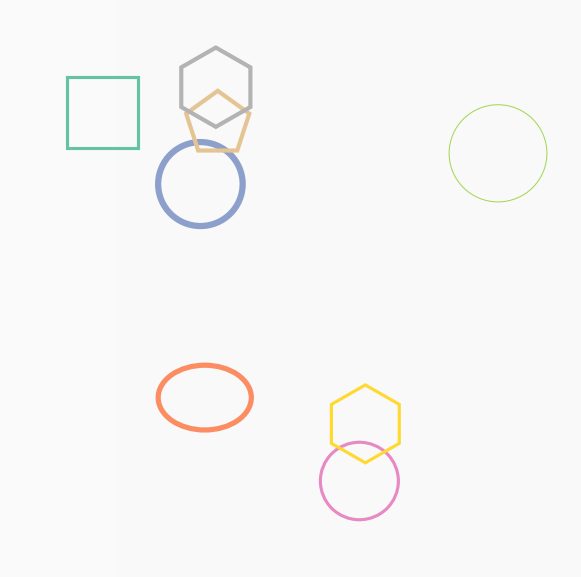[{"shape": "square", "thickness": 1.5, "radius": 0.31, "center": [0.176, 0.805]}, {"shape": "oval", "thickness": 2.5, "radius": 0.4, "center": [0.352, 0.311]}, {"shape": "circle", "thickness": 3, "radius": 0.36, "center": [0.345, 0.68]}, {"shape": "circle", "thickness": 1.5, "radius": 0.34, "center": [0.618, 0.166]}, {"shape": "circle", "thickness": 0.5, "radius": 0.42, "center": [0.857, 0.734]}, {"shape": "hexagon", "thickness": 1.5, "radius": 0.34, "center": [0.629, 0.265]}, {"shape": "pentagon", "thickness": 2, "radius": 0.29, "center": [0.375, 0.785]}, {"shape": "hexagon", "thickness": 2, "radius": 0.34, "center": [0.371, 0.848]}]